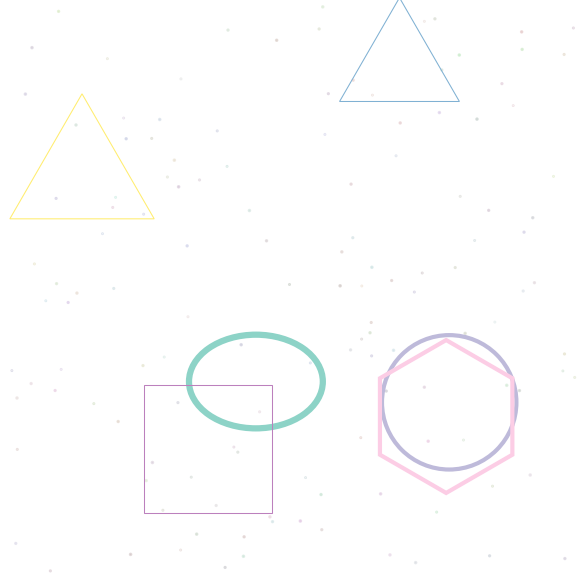[{"shape": "oval", "thickness": 3, "radius": 0.58, "center": [0.443, 0.338]}, {"shape": "circle", "thickness": 2, "radius": 0.58, "center": [0.778, 0.302]}, {"shape": "triangle", "thickness": 0.5, "radius": 0.6, "center": [0.692, 0.883]}, {"shape": "hexagon", "thickness": 2, "radius": 0.66, "center": [0.773, 0.278]}, {"shape": "square", "thickness": 0.5, "radius": 0.55, "center": [0.36, 0.222]}, {"shape": "triangle", "thickness": 0.5, "radius": 0.72, "center": [0.142, 0.692]}]